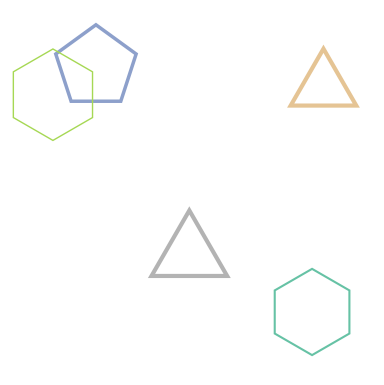[{"shape": "hexagon", "thickness": 1.5, "radius": 0.56, "center": [0.811, 0.19]}, {"shape": "pentagon", "thickness": 2.5, "radius": 0.55, "center": [0.249, 0.826]}, {"shape": "hexagon", "thickness": 1, "radius": 0.59, "center": [0.137, 0.754]}, {"shape": "triangle", "thickness": 3, "radius": 0.49, "center": [0.84, 0.775]}, {"shape": "triangle", "thickness": 3, "radius": 0.57, "center": [0.492, 0.34]}]